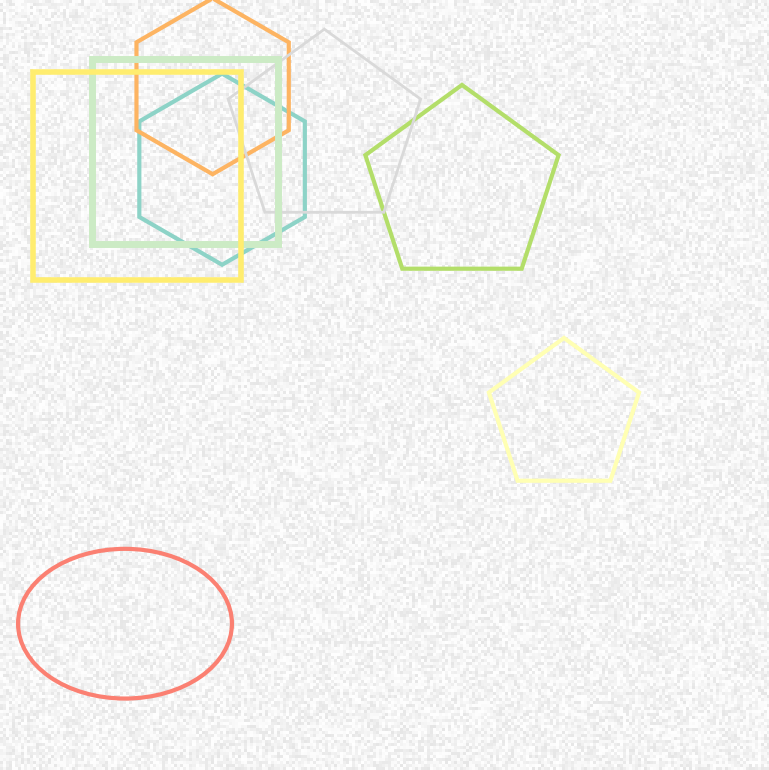[{"shape": "hexagon", "thickness": 1.5, "radius": 0.62, "center": [0.288, 0.78]}, {"shape": "pentagon", "thickness": 1.5, "radius": 0.51, "center": [0.732, 0.459]}, {"shape": "oval", "thickness": 1.5, "radius": 0.69, "center": [0.162, 0.19]}, {"shape": "hexagon", "thickness": 1.5, "radius": 0.57, "center": [0.276, 0.888]}, {"shape": "pentagon", "thickness": 1.5, "radius": 0.66, "center": [0.6, 0.758]}, {"shape": "pentagon", "thickness": 1, "radius": 0.66, "center": [0.421, 0.831]}, {"shape": "square", "thickness": 2.5, "radius": 0.6, "center": [0.24, 0.803]}, {"shape": "square", "thickness": 2, "radius": 0.67, "center": [0.178, 0.772]}]